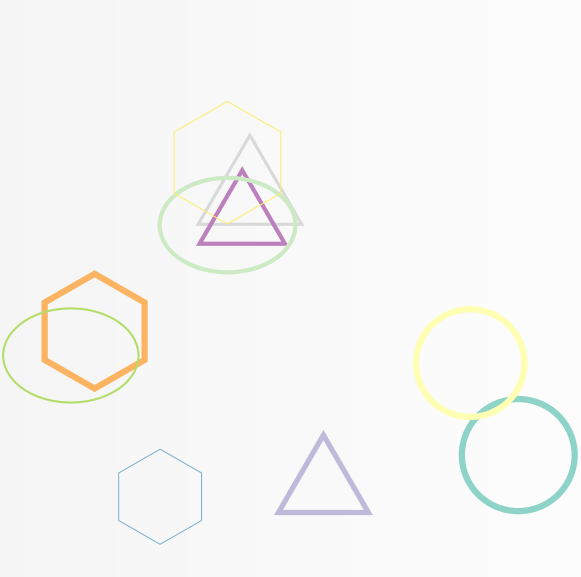[{"shape": "circle", "thickness": 3, "radius": 0.49, "center": [0.892, 0.211]}, {"shape": "circle", "thickness": 3, "radius": 0.47, "center": [0.809, 0.37]}, {"shape": "triangle", "thickness": 2.5, "radius": 0.45, "center": [0.556, 0.156]}, {"shape": "hexagon", "thickness": 0.5, "radius": 0.41, "center": [0.275, 0.139]}, {"shape": "hexagon", "thickness": 3, "radius": 0.5, "center": [0.163, 0.426]}, {"shape": "oval", "thickness": 1, "radius": 0.58, "center": [0.122, 0.384]}, {"shape": "triangle", "thickness": 1.5, "radius": 0.51, "center": [0.43, 0.662]}, {"shape": "triangle", "thickness": 2, "radius": 0.42, "center": [0.417, 0.619]}, {"shape": "oval", "thickness": 2, "radius": 0.58, "center": [0.391, 0.609]}, {"shape": "hexagon", "thickness": 0.5, "radius": 0.53, "center": [0.391, 0.717]}]